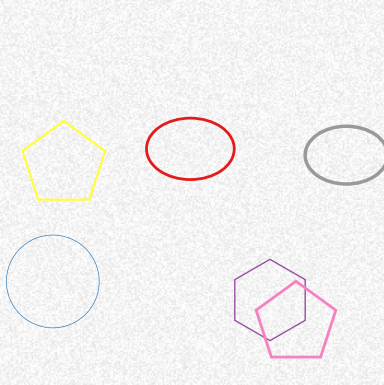[{"shape": "oval", "thickness": 2, "radius": 0.57, "center": [0.494, 0.613]}, {"shape": "circle", "thickness": 0.5, "radius": 0.6, "center": [0.137, 0.269]}, {"shape": "hexagon", "thickness": 1, "radius": 0.53, "center": [0.701, 0.221]}, {"shape": "pentagon", "thickness": 1.5, "radius": 0.56, "center": [0.166, 0.573]}, {"shape": "pentagon", "thickness": 2, "radius": 0.54, "center": [0.769, 0.161]}, {"shape": "oval", "thickness": 2.5, "radius": 0.54, "center": [0.9, 0.597]}]